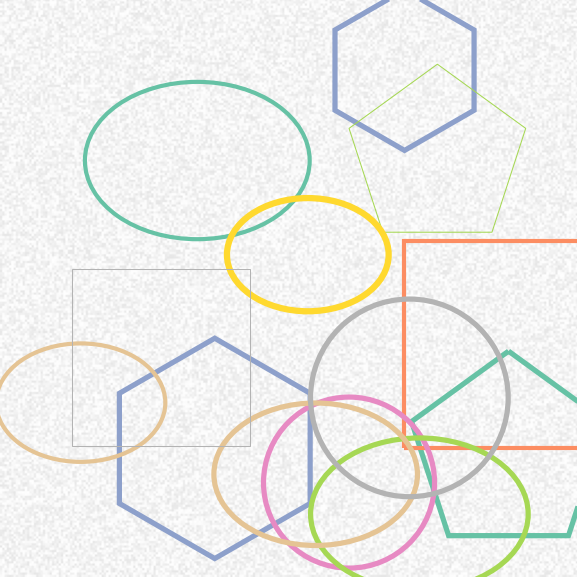[{"shape": "pentagon", "thickness": 2.5, "radius": 0.88, "center": [0.881, 0.214]}, {"shape": "oval", "thickness": 2, "radius": 0.97, "center": [0.342, 0.721]}, {"shape": "square", "thickness": 2, "radius": 0.9, "center": [0.879, 0.403]}, {"shape": "hexagon", "thickness": 2.5, "radius": 0.7, "center": [0.7, 0.878]}, {"shape": "hexagon", "thickness": 2.5, "radius": 0.95, "center": [0.372, 0.223]}, {"shape": "circle", "thickness": 2.5, "radius": 0.74, "center": [0.604, 0.163]}, {"shape": "pentagon", "thickness": 0.5, "radius": 0.8, "center": [0.757, 0.727]}, {"shape": "oval", "thickness": 2.5, "radius": 0.94, "center": [0.726, 0.109]}, {"shape": "oval", "thickness": 3, "radius": 0.7, "center": [0.533, 0.558]}, {"shape": "oval", "thickness": 2.5, "radius": 0.88, "center": [0.547, 0.178]}, {"shape": "oval", "thickness": 2, "radius": 0.73, "center": [0.14, 0.302]}, {"shape": "circle", "thickness": 2.5, "radius": 0.86, "center": [0.709, 0.31]}, {"shape": "square", "thickness": 0.5, "radius": 0.77, "center": [0.279, 0.38]}]